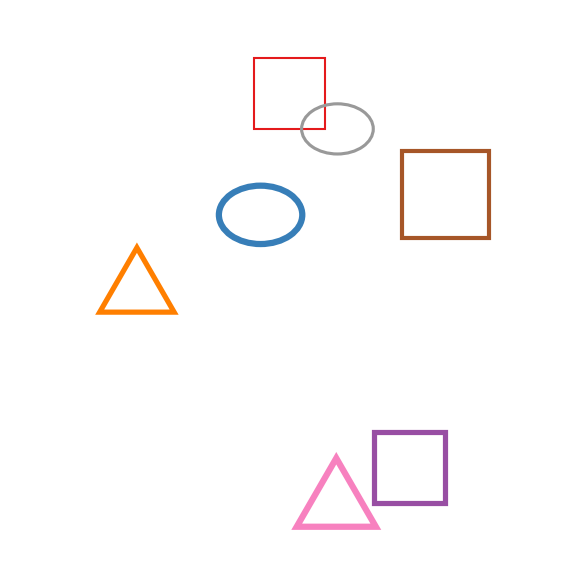[{"shape": "square", "thickness": 1, "radius": 0.31, "center": [0.502, 0.837]}, {"shape": "oval", "thickness": 3, "radius": 0.36, "center": [0.451, 0.627]}, {"shape": "square", "thickness": 2.5, "radius": 0.3, "center": [0.709, 0.19]}, {"shape": "triangle", "thickness": 2.5, "radius": 0.37, "center": [0.237, 0.496]}, {"shape": "square", "thickness": 2, "radius": 0.38, "center": [0.771, 0.662]}, {"shape": "triangle", "thickness": 3, "radius": 0.4, "center": [0.582, 0.127]}, {"shape": "oval", "thickness": 1.5, "radius": 0.31, "center": [0.584, 0.776]}]